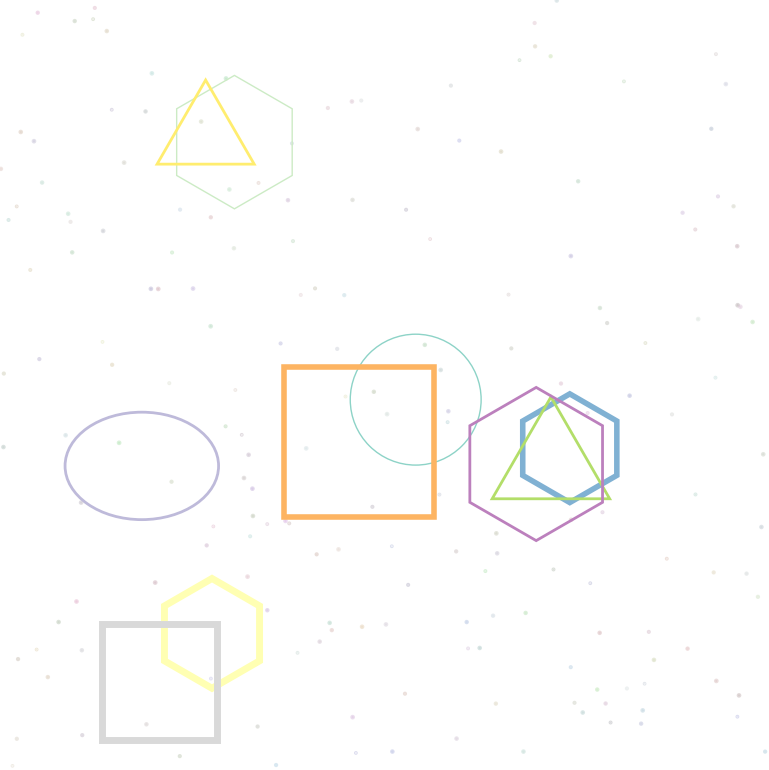[{"shape": "circle", "thickness": 0.5, "radius": 0.42, "center": [0.54, 0.481]}, {"shape": "hexagon", "thickness": 2.5, "radius": 0.36, "center": [0.275, 0.177]}, {"shape": "oval", "thickness": 1, "radius": 0.5, "center": [0.184, 0.395]}, {"shape": "hexagon", "thickness": 2, "radius": 0.35, "center": [0.74, 0.418]}, {"shape": "square", "thickness": 2, "radius": 0.49, "center": [0.466, 0.426]}, {"shape": "triangle", "thickness": 1, "radius": 0.44, "center": [0.715, 0.396]}, {"shape": "square", "thickness": 2.5, "radius": 0.38, "center": [0.207, 0.114]}, {"shape": "hexagon", "thickness": 1, "radius": 0.5, "center": [0.696, 0.397]}, {"shape": "hexagon", "thickness": 0.5, "radius": 0.43, "center": [0.304, 0.815]}, {"shape": "triangle", "thickness": 1, "radius": 0.36, "center": [0.267, 0.823]}]